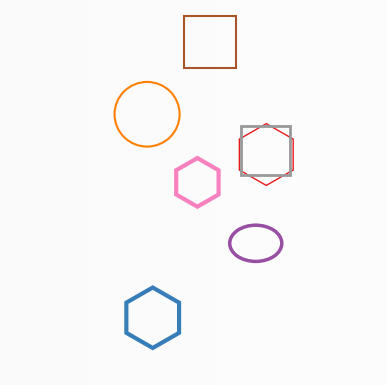[{"shape": "hexagon", "thickness": 1, "radius": 0.4, "center": [0.687, 0.599]}, {"shape": "hexagon", "thickness": 3, "radius": 0.39, "center": [0.394, 0.175]}, {"shape": "oval", "thickness": 2.5, "radius": 0.34, "center": [0.66, 0.368]}, {"shape": "circle", "thickness": 1.5, "radius": 0.42, "center": [0.38, 0.703]}, {"shape": "square", "thickness": 1.5, "radius": 0.34, "center": [0.543, 0.891]}, {"shape": "hexagon", "thickness": 3, "radius": 0.32, "center": [0.509, 0.526]}, {"shape": "square", "thickness": 2, "radius": 0.32, "center": [0.685, 0.609]}]